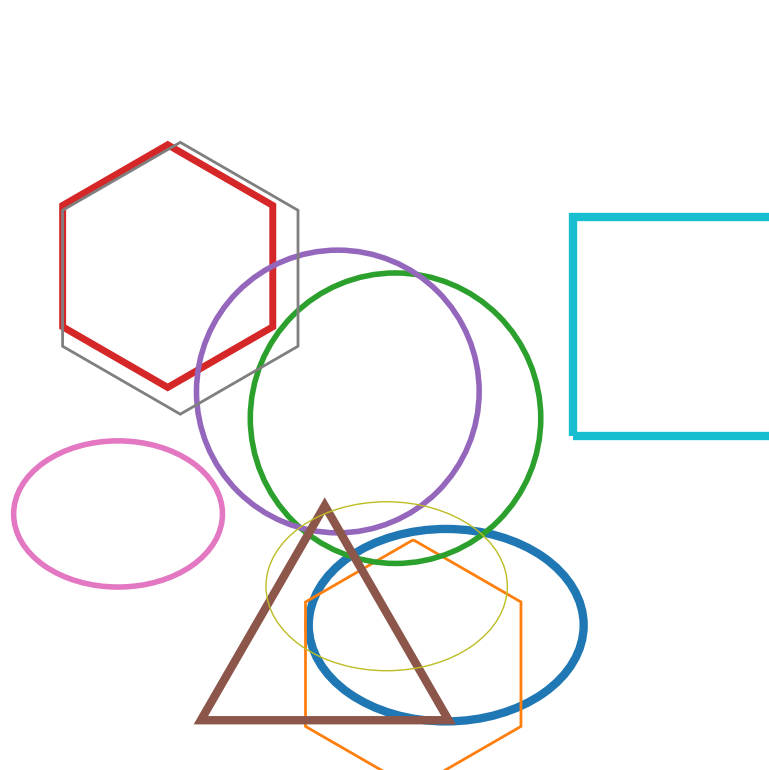[{"shape": "oval", "thickness": 3, "radius": 0.89, "center": [0.579, 0.188]}, {"shape": "hexagon", "thickness": 1, "radius": 0.81, "center": [0.537, 0.137]}, {"shape": "circle", "thickness": 2, "radius": 0.94, "center": [0.514, 0.457]}, {"shape": "hexagon", "thickness": 2.5, "radius": 0.79, "center": [0.218, 0.654]}, {"shape": "circle", "thickness": 2, "radius": 0.92, "center": [0.439, 0.492]}, {"shape": "triangle", "thickness": 3, "radius": 0.93, "center": [0.422, 0.158]}, {"shape": "oval", "thickness": 2, "radius": 0.68, "center": [0.153, 0.333]}, {"shape": "hexagon", "thickness": 1, "radius": 0.88, "center": [0.234, 0.639]}, {"shape": "oval", "thickness": 0.5, "radius": 0.78, "center": [0.502, 0.239]}, {"shape": "square", "thickness": 3, "radius": 0.71, "center": [0.887, 0.576]}]